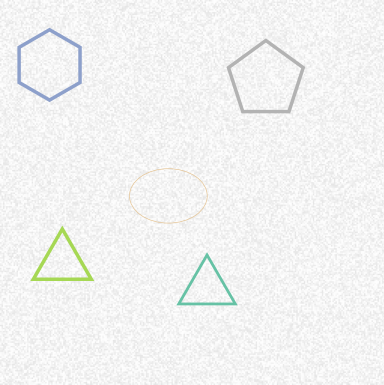[{"shape": "triangle", "thickness": 2, "radius": 0.42, "center": [0.538, 0.253]}, {"shape": "hexagon", "thickness": 2.5, "radius": 0.46, "center": [0.129, 0.831]}, {"shape": "triangle", "thickness": 2.5, "radius": 0.44, "center": [0.162, 0.318]}, {"shape": "oval", "thickness": 0.5, "radius": 0.5, "center": [0.437, 0.491]}, {"shape": "pentagon", "thickness": 2.5, "radius": 0.51, "center": [0.691, 0.793]}]